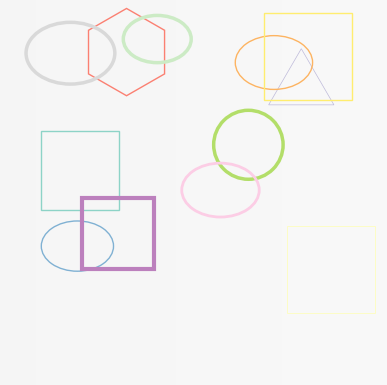[{"shape": "square", "thickness": 1, "radius": 0.51, "center": [0.206, 0.557]}, {"shape": "square", "thickness": 0.5, "radius": 0.57, "center": [0.854, 0.3]}, {"shape": "triangle", "thickness": 0.5, "radius": 0.49, "center": [0.778, 0.776]}, {"shape": "hexagon", "thickness": 1, "radius": 0.57, "center": [0.327, 0.865]}, {"shape": "oval", "thickness": 1, "radius": 0.47, "center": [0.2, 0.361]}, {"shape": "oval", "thickness": 1, "radius": 0.5, "center": [0.707, 0.838]}, {"shape": "circle", "thickness": 2.5, "radius": 0.45, "center": [0.641, 0.624]}, {"shape": "oval", "thickness": 2, "radius": 0.5, "center": [0.569, 0.506]}, {"shape": "oval", "thickness": 2.5, "radius": 0.57, "center": [0.182, 0.862]}, {"shape": "square", "thickness": 3, "radius": 0.46, "center": [0.304, 0.394]}, {"shape": "oval", "thickness": 2.5, "radius": 0.44, "center": [0.406, 0.899]}, {"shape": "square", "thickness": 1, "radius": 0.57, "center": [0.795, 0.853]}]